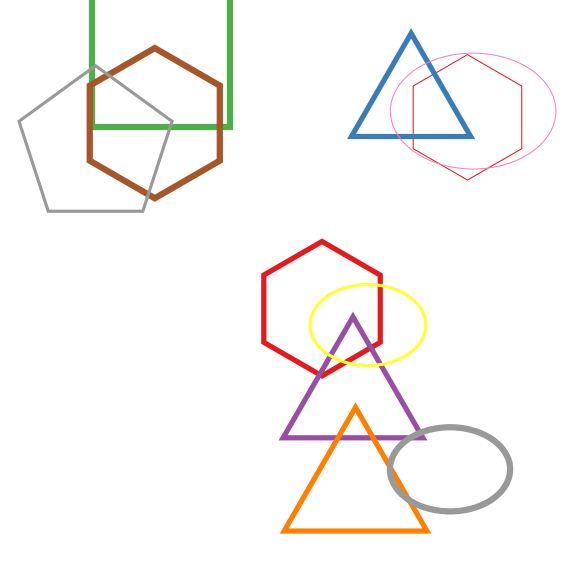[{"shape": "hexagon", "thickness": 0.5, "radius": 0.54, "center": [0.809, 0.796]}, {"shape": "hexagon", "thickness": 2.5, "radius": 0.58, "center": [0.558, 0.465]}, {"shape": "triangle", "thickness": 2.5, "radius": 0.6, "center": [0.712, 0.822]}, {"shape": "square", "thickness": 3, "radius": 0.6, "center": [0.279, 0.898]}, {"shape": "triangle", "thickness": 2.5, "radius": 0.7, "center": [0.611, 0.311]}, {"shape": "triangle", "thickness": 2.5, "radius": 0.71, "center": [0.616, 0.151]}, {"shape": "oval", "thickness": 1.5, "radius": 0.5, "center": [0.637, 0.436]}, {"shape": "hexagon", "thickness": 3, "radius": 0.65, "center": [0.268, 0.786]}, {"shape": "oval", "thickness": 0.5, "radius": 0.72, "center": [0.819, 0.807]}, {"shape": "oval", "thickness": 3, "radius": 0.52, "center": [0.779, 0.186]}, {"shape": "pentagon", "thickness": 1.5, "radius": 0.7, "center": [0.165, 0.746]}]